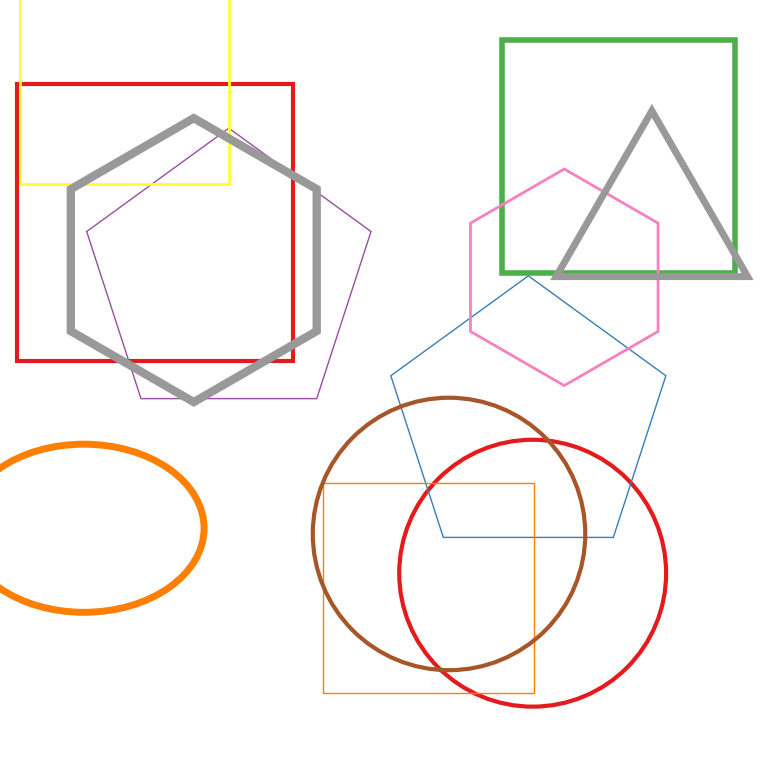[{"shape": "square", "thickness": 1.5, "radius": 0.9, "center": [0.201, 0.711]}, {"shape": "circle", "thickness": 1.5, "radius": 0.87, "center": [0.692, 0.256]}, {"shape": "pentagon", "thickness": 0.5, "radius": 0.94, "center": [0.686, 0.454]}, {"shape": "square", "thickness": 2, "radius": 0.76, "center": [0.803, 0.797]}, {"shape": "pentagon", "thickness": 0.5, "radius": 0.97, "center": [0.297, 0.639]}, {"shape": "oval", "thickness": 2.5, "radius": 0.78, "center": [0.109, 0.314]}, {"shape": "square", "thickness": 0.5, "radius": 0.68, "center": [0.556, 0.236]}, {"shape": "square", "thickness": 1, "radius": 0.68, "center": [0.162, 0.897]}, {"shape": "circle", "thickness": 1.5, "radius": 0.88, "center": [0.583, 0.307]}, {"shape": "hexagon", "thickness": 1, "radius": 0.7, "center": [0.733, 0.64]}, {"shape": "hexagon", "thickness": 3, "radius": 0.92, "center": [0.252, 0.662]}, {"shape": "triangle", "thickness": 2.5, "radius": 0.72, "center": [0.847, 0.713]}]